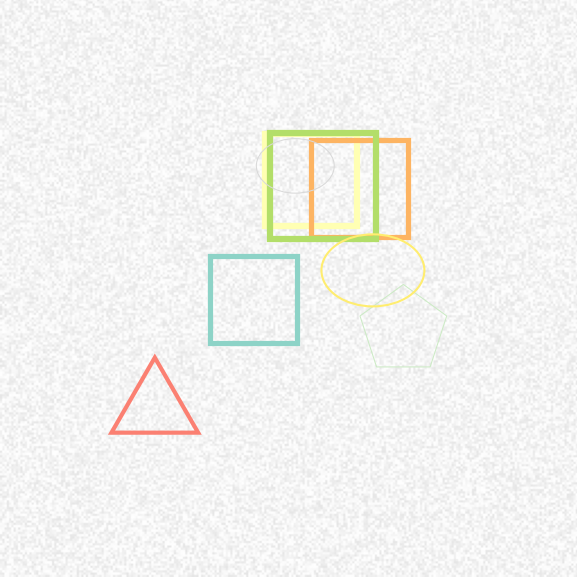[{"shape": "square", "thickness": 2.5, "radius": 0.38, "center": [0.439, 0.481]}, {"shape": "square", "thickness": 3, "radius": 0.4, "center": [0.539, 0.688]}, {"shape": "triangle", "thickness": 2, "radius": 0.43, "center": [0.268, 0.293]}, {"shape": "square", "thickness": 2.5, "radius": 0.42, "center": [0.622, 0.672]}, {"shape": "square", "thickness": 3, "radius": 0.46, "center": [0.56, 0.676]}, {"shape": "oval", "thickness": 0.5, "radius": 0.34, "center": [0.511, 0.712]}, {"shape": "pentagon", "thickness": 0.5, "radius": 0.39, "center": [0.698, 0.428]}, {"shape": "oval", "thickness": 1, "radius": 0.45, "center": [0.646, 0.531]}]